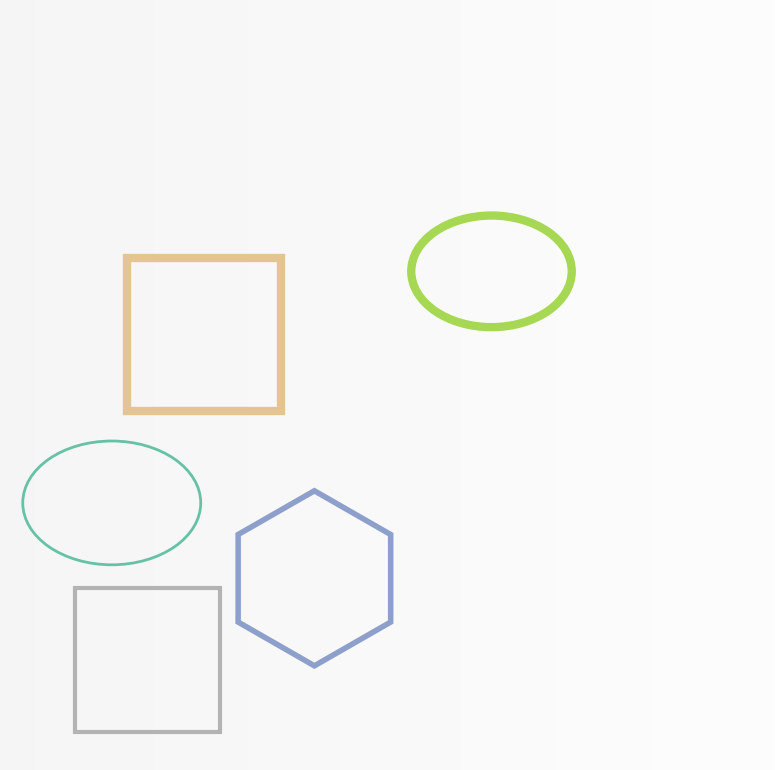[{"shape": "oval", "thickness": 1, "radius": 0.57, "center": [0.144, 0.347]}, {"shape": "hexagon", "thickness": 2, "radius": 0.57, "center": [0.406, 0.249]}, {"shape": "oval", "thickness": 3, "radius": 0.52, "center": [0.634, 0.648]}, {"shape": "square", "thickness": 3, "radius": 0.5, "center": [0.263, 0.565]}, {"shape": "square", "thickness": 1.5, "radius": 0.47, "center": [0.19, 0.142]}]